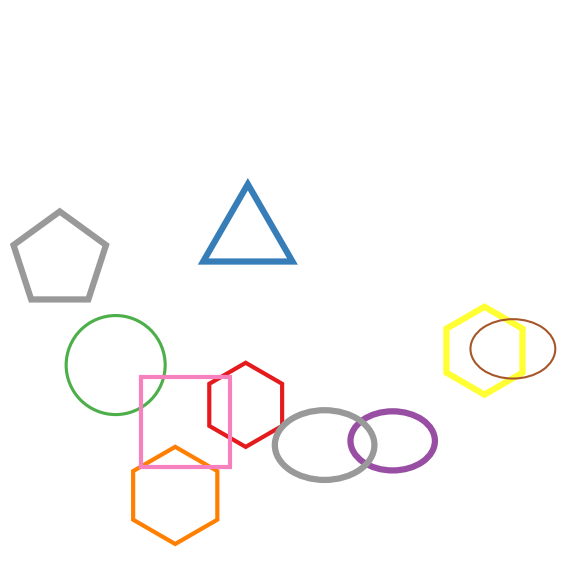[{"shape": "hexagon", "thickness": 2, "radius": 0.36, "center": [0.425, 0.298]}, {"shape": "triangle", "thickness": 3, "radius": 0.45, "center": [0.429, 0.591]}, {"shape": "circle", "thickness": 1.5, "radius": 0.43, "center": [0.2, 0.367]}, {"shape": "oval", "thickness": 3, "radius": 0.37, "center": [0.68, 0.236]}, {"shape": "hexagon", "thickness": 2, "radius": 0.42, "center": [0.303, 0.141]}, {"shape": "hexagon", "thickness": 3, "radius": 0.38, "center": [0.839, 0.392]}, {"shape": "oval", "thickness": 1, "radius": 0.37, "center": [0.888, 0.395]}, {"shape": "square", "thickness": 2, "radius": 0.39, "center": [0.321, 0.268]}, {"shape": "oval", "thickness": 3, "radius": 0.43, "center": [0.562, 0.228]}, {"shape": "pentagon", "thickness": 3, "radius": 0.42, "center": [0.103, 0.549]}]